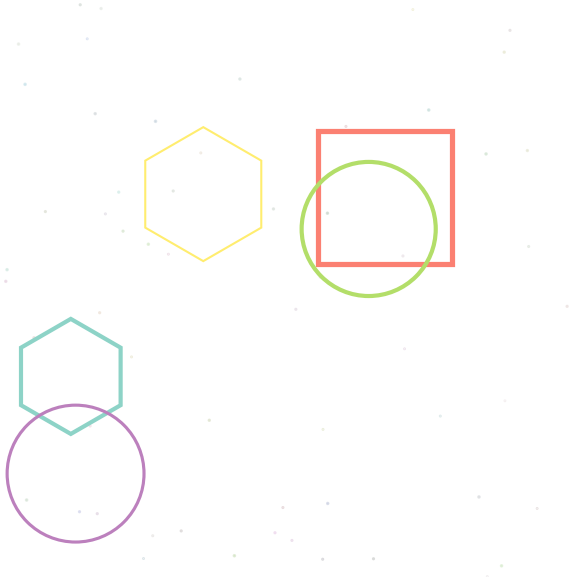[{"shape": "hexagon", "thickness": 2, "radius": 0.5, "center": [0.123, 0.347]}, {"shape": "square", "thickness": 2.5, "radius": 0.58, "center": [0.667, 0.657]}, {"shape": "circle", "thickness": 2, "radius": 0.58, "center": [0.638, 0.603]}, {"shape": "circle", "thickness": 1.5, "radius": 0.59, "center": [0.131, 0.179]}, {"shape": "hexagon", "thickness": 1, "radius": 0.58, "center": [0.352, 0.663]}]